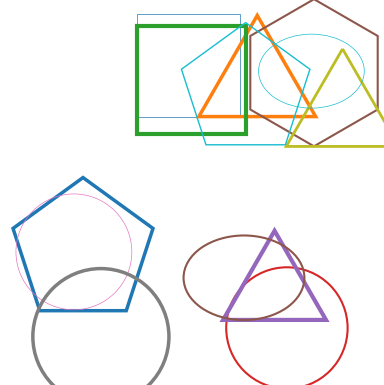[{"shape": "square", "thickness": 0.5, "radius": 0.67, "center": [0.49, 0.83]}, {"shape": "pentagon", "thickness": 2.5, "radius": 0.96, "center": [0.216, 0.348]}, {"shape": "triangle", "thickness": 2.5, "radius": 0.88, "center": [0.668, 0.785]}, {"shape": "square", "thickness": 3, "radius": 0.71, "center": [0.498, 0.792]}, {"shape": "circle", "thickness": 1.5, "radius": 0.79, "center": [0.745, 0.148]}, {"shape": "triangle", "thickness": 3, "radius": 0.77, "center": [0.713, 0.246]}, {"shape": "oval", "thickness": 1.5, "radius": 0.78, "center": [0.634, 0.279]}, {"shape": "hexagon", "thickness": 1.5, "radius": 0.96, "center": [0.816, 0.811]}, {"shape": "circle", "thickness": 0.5, "radius": 0.75, "center": [0.192, 0.346]}, {"shape": "circle", "thickness": 2.5, "radius": 0.88, "center": [0.262, 0.126]}, {"shape": "triangle", "thickness": 2, "radius": 0.84, "center": [0.89, 0.704]}, {"shape": "oval", "thickness": 0.5, "radius": 0.69, "center": [0.809, 0.815]}, {"shape": "pentagon", "thickness": 1, "radius": 0.88, "center": [0.638, 0.766]}]